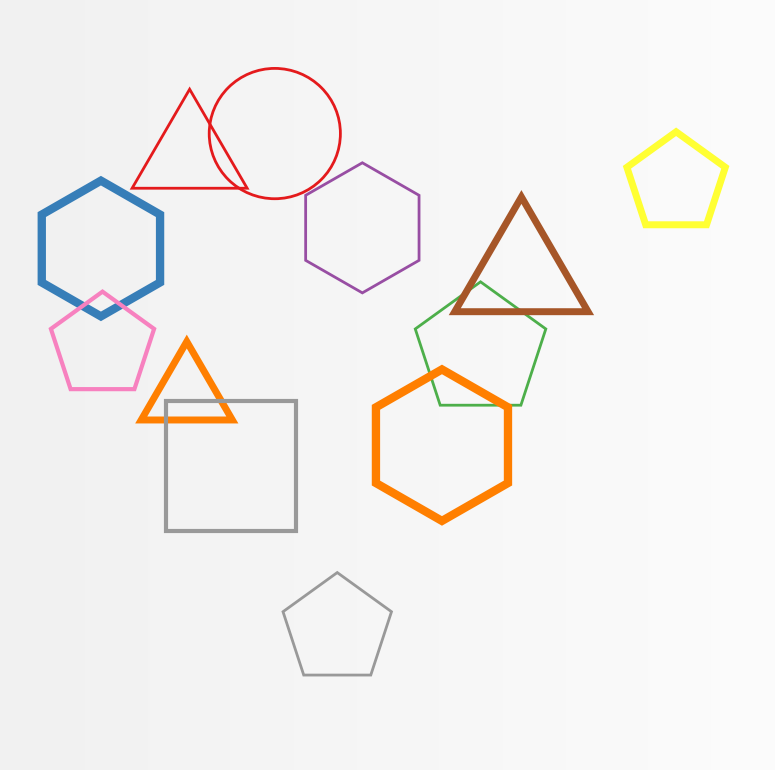[{"shape": "triangle", "thickness": 1, "radius": 0.43, "center": [0.245, 0.798]}, {"shape": "circle", "thickness": 1, "radius": 0.42, "center": [0.355, 0.827]}, {"shape": "hexagon", "thickness": 3, "radius": 0.44, "center": [0.13, 0.677]}, {"shape": "pentagon", "thickness": 1, "radius": 0.44, "center": [0.62, 0.545]}, {"shape": "hexagon", "thickness": 1, "radius": 0.42, "center": [0.468, 0.704]}, {"shape": "hexagon", "thickness": 3, "radius": 0.49, "center": [0.57, 0.422]}, {"shape": "triangle", "thickness": 2.5, "radius": 0.34, "center": [0.241, 0.489]}, {"shape": "pentagon", "thickness": 2.5, "radius": 0.33, "center": [0.872, 0.762]}, {"shape": "triangle", "thickness": 2.5, "radius": 0.5, "center": [0.673, 0.645]}, {"shape": "pentagon", "thickness": 1.5, "radius": 0.35, "center": [0.132, 0.551]}, {"shape": "pentagon", "thickness": 1, "radius": 0.37, "center": [0.435, 0.183]}, {"shape": "square", "thickness": 1.5, "radius": 0.42, "center": [0.299, 0.395]}]